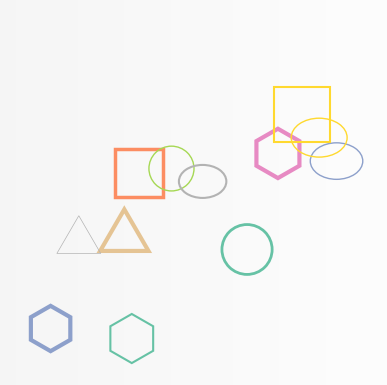[{"shape": "hexagon", "thickness": 1.5, "radius": 0.32, "center": [0.34, 0.121]}, {"shape": "circle", "thickness": 2, "radius": 0.32, "center": [0.638, 0.352]}, {"shape": "square", "thickness": 2.5, "radius": 0.31, "center": [0.359, 0.55]}, {"shape": "hexagon", "thickness": 3, "radius": 0.29, "center": [0.131, 0.147]}, {"shape": "oval", "thickness": 1, "radius": 0.34, "center": [0.868, 0.582]}, {"shape": "hexagon", "thickness": 3, "radius": 0.32, "center": [0.717, 0.602]}, {"shape": "circle", "thickness": 1, "radius": 0.29, "center": [0.442, 0.562]}, {"shape": "square", "thickness": 1.5, "radius": 0.36, "center": [0.779, 0.702]}, {"shape": "oval", "thickness": 1, "radius": 0.36, "center": [0.824, 0.642]}, {"shape": "triangle", "thickness": 3, "radius": 0.36, "center": [0.321, 0.384]}, {"shape": "triangle", "thickness": 0.5, "radius": 0.33, "center": [0.203, 0.374]}, {"shape": "oval", "thickness": 1.5, "radius": 0.31, "center": [0.523, 0.529]}]